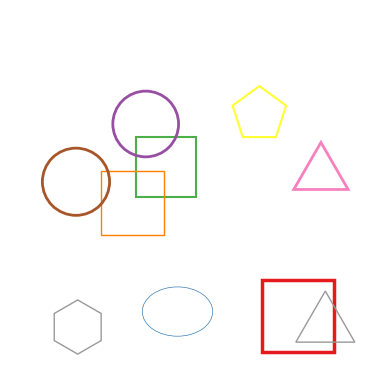[{"shape": "square", "thickness": 2.5, "radius": 0.46, "center": [0.774, 0.179]}, {"shape": "oval", "thickness": 0.5, "radius": 0.46, "center": [0.461, 0.191]}, {"shape": "square", "thickness": 1.5, "radius": 0.39, "center": [0.43, 0.567]}, {"shape": "circle", "thickness": 2, "radius": 0.43, "center": [0.378, 0.678]}, {"shape": "square", "thickness": 1, "radius": 0.41, "center": [0.343, 0.473]}, {"shape": "pentagon", "thickness": 1.5, "radius": 0.37, "center": [0.674, 0.703]}, {"shape": "circle", "thickness": 2, "radius": 0.44, "center": [0.197, 0.528]}, {"shape": "triangle", "thickness": 2, "radius": 0.41, "center": [0.834, 0.549]}, {"shape": "triangle", "thickness": 1, "radius": 0.44, "center": [0.845, 0.156]}, {"shape": "hexagon", "thickness": 1, "radius": 0.35, "center": [0.202, 0.151]}]